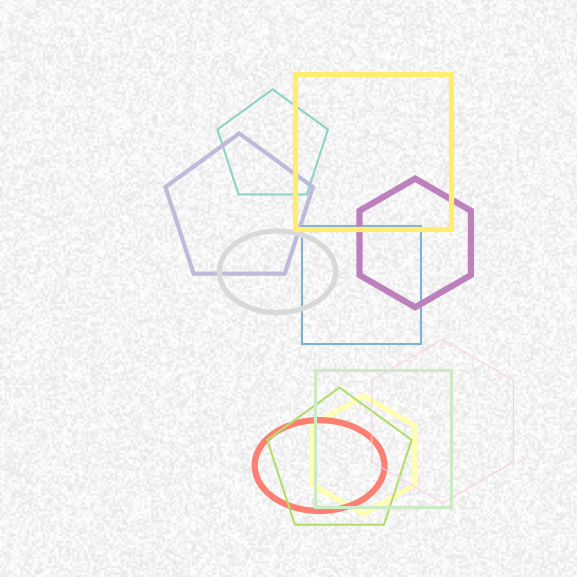[{"shape": "pentagon", "thickness": 1, "radius": 0.5, "center": [0.472, 0.744]}, {"shape": "hexagon", "thickness": 2.5, "radius": 0.51, "center": [0.629, 0.211]}, {"shape": "pentagon", "thickness": 2, "radius": 0.67, "center": [0.414, 0.634]}, {"shape": "oval", "thickness": 3, "radius": 0.56, "center": [0.553, 0.193]}, {"shape": "square", "thickness": 1, "radius": 0.51, "center": [0.625, 0.505]}, {"shape": "pentagon", "thickness": 1, "radius": 0.66, "center": [0.588, 0.197]}, {"shape": "hexagon", "thickness": 0.5, "radius": 0.71, "center": [0.766, 0.27]}, {"shape": "oval", "thickness": 2.5, "radius": 0.5, "center": [0.481, 0.529]}, {"shape": "hexagon", "thickness": 3, "radius": 0.56, "center": [0.719, 0.578]}, {"shape": "square", "thickness": 1.5, "radius": 0.59, "center": [0.663, 0.24]}, {"shape": "square", "thickness": 2.5, "radius": 0.67, "center": [0.646, 0.737]}]